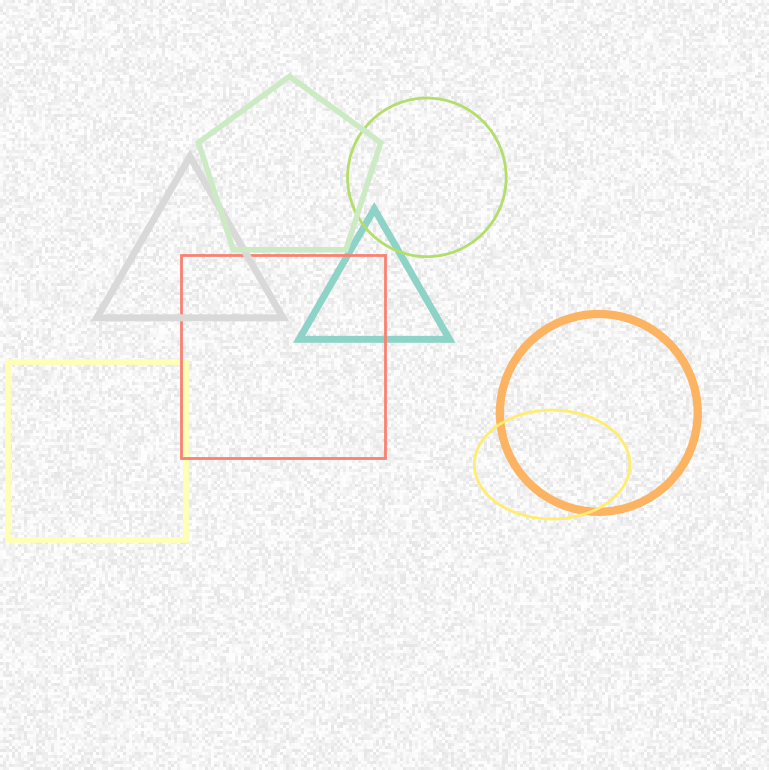[{"shape": "triangle", "thickness": 2.5, "radius": 0.56, "center": [0.486, 0.616]}, {"shape": "square", "thickness": 2, "radius": 0.58, "center": [0.126, 0.414]}, {"shape": "square", "thickness": 1, "radius": 0.66, "center": [0.367, 0.538]}, {"shape": "circle", "thickness": 3, "radius": 0.64, "center": [0.778, 0.464]}, {"shape": "circle", "thickness": 1, "radius": 0.52, "center": [0.554, 0.77]}, {"shape": "triangle", "thickness": 2.5, "radius": 0.7, "center": [0.247, 0.657]}, {"shape": "pentagon", "thickness": 2, "radius": 0.62, "center": [0.376, 0.776]}, {"shape": "oval", "thickness": 1, "radius": 0.51, "center": [0.717, 0.397]}]